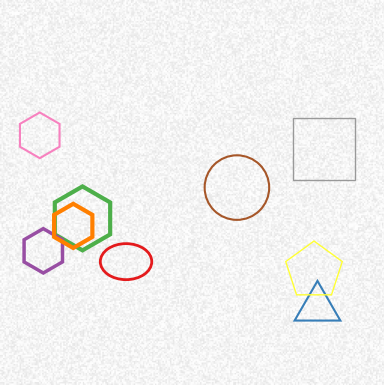[{"shape": "oval", "thickness": 2, "radius": 0.33, "center": [0.327, 0.32]}, {"shape": "triangle", "thickness": 1.5, "radius": 0.34, "center": [0.825, 0.202]}, {"shape": "hexagon", "thickness": 3, "radius": 0.42, "center": [0.214, 0.433]}, {"shape": "hexagon", "thickness": 2.5, "radius": 0.29, "center": [0.112, 0.349]}, {"shape": "hexagon", "thickness": 3, "radius": 0.29, "center": [0.19, 0.413]}, {"shape": "pentagon", "thickness": 1, "radius": 0.39, "center": [0.816, 0.297]}, {"shape": "circle", "thickness": 1.5, "radius": 0.42, "center": [0.615, 0.513]}, {"shape": "hexagon", "thickness": 1.5, "radius": 0.3, "center": [0.103, 0.649]}, {"shape": "square", "thickness": 1, "radius": 0.4, "center": [0.842, 0.614]}]